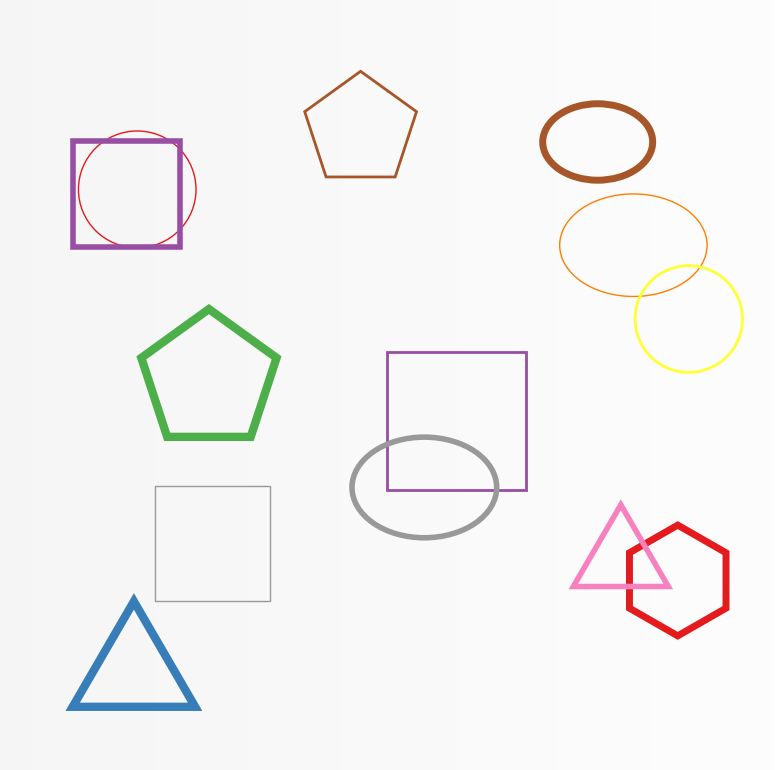[{"shape": "circle", "thickness": 0.5, "radius": 0.38, "center": [0.177, 0.754]}, {"shape": "hexagon", "thickness": 2.5, "radius": 0.36, "center": [0.874, 0.246]}, {"shape": "triangle", "thickness": 3, "radius": 0.46, "center": [0.173, 0.128]}, {"shape": "pentagon", "thickness": 3, "radius": 0.46, "center": [0.27, 0.507]}, {"shape": "square", "thickness": 1, "radius": 0.45, "center": [0.589, 0.453]}, {"shape": "square", "thickness": 2, "radius": 0.34, "center": [0.163, 0.749]}, {"shape": "oval", "thickness": 0.5, "radius": 0.48, "center": [0.817, 0.682]}, {"shape": "circle", "thickness": 1, "radius": 0.35, "center": [0.889, 0.586]}, {"shape": "oval", "thickness": 2.5, "radius": 0.35, "center": [0.771, 0.816]}, {"shape": "pentagon", "thickness": 1, "radius": 0.38, "center": [0.465, 0.832]}, {"shape": "triangle", "thickness": 2, "radius": 0.35, "center": [0.801, 0.274]}, {"shape": "oval", "thickness": 2, "radius": 0.47, "center": [0.548, 0.367]}, {"shape": "square", "thickness": 0.5, "radius": 0.37, "center": [0.274, 0.294]}]